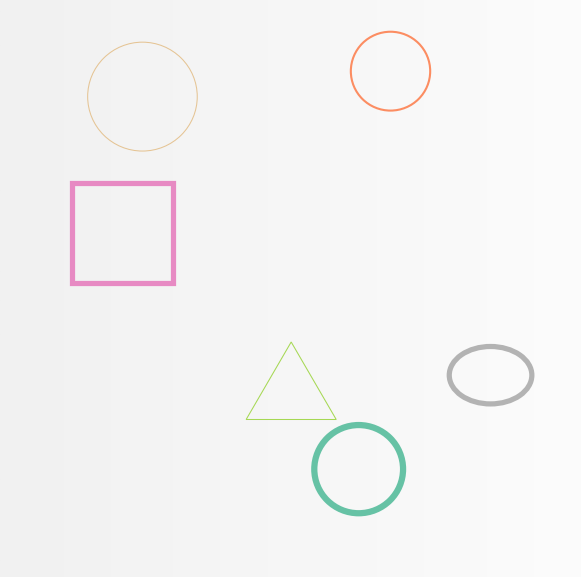[{"shape": "circle", "thickness": 3, "radius": 0.38, "center": [0.617, 0.187]}, {"shape": "circle", "thickness": 1, "radius": 0.34, "center": [0.672, 0.876]}, {"shape": "square", "thickness": 2.5, "radius": 0.44, "center": [0.211, 0.596]}, {"shape": "triangle", "thickness": 0.5, "radius": 0.45, "center": [0.501, 0.317]}, {"shape": "circle", "thickness": 0.5, "radius": 0.47, "center": [0.245, 0.832]}, {"shape": "oval", "thickness": 2.5, "radius": 0.36, "center": [0.844, 0.349]}]